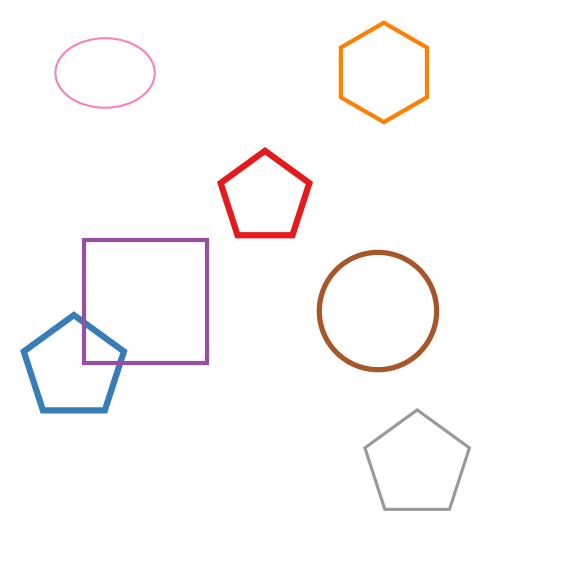[{"shape": "pentagon", "thickness": 3, "radius": 0.4, "center": [0.459, 0.657]}, {"shape": "pentagon", "thickness": 3, "radius": 0.46, "center": [0.128, 0.362]}, {"shape": "square", "thickness": 2, "radius": 0.53, "center": [0.252, 0.477]}, {"shape": "hexagon", "thickness": 2, "radius": 0.43, "center": [0.665, 0.874]}, {"shape": "circle", "thickness": 2.5, "radius": 0.51, "center": [0.654, 0.461]}, {"shape": "oval", "thickness": 1, "radius": 0.43, "center": [0.182, 0.873]}, {"shape": "pentagon", "thickness": 1.5, "radius": 0.48, "center": [0.722, 0.194]}]